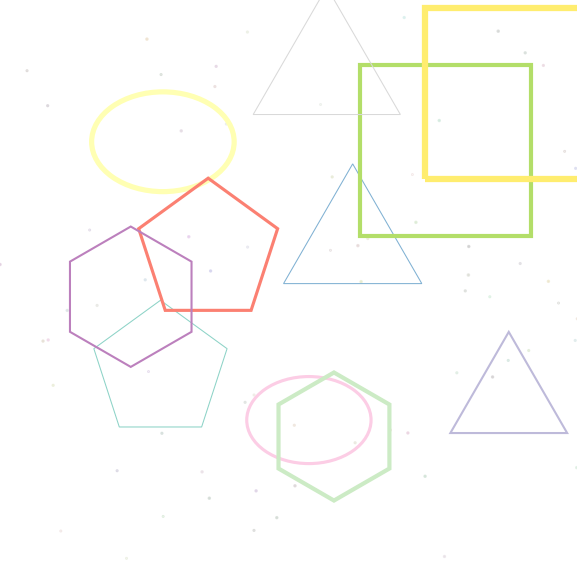[{"shape": "pentagon", "thickness": 0.5, "radius": 0.61, "center": [0.278, 0.358]}, {"shape": "oval", "thickness": 2.5, "radius": 0.62, "center": [0.282, 0.754]}, {"shape": "triangle", "thickness": 1, "radius": 0.58, "center": [0.881, 0.308]}, {"shape": "pentagon", "thickness": 1.5, "radius": 0.63, "center": [0.36, 0.564]}, {"shape": "triangle", "thickness": 0.5, "radius": 0.69, "center": [0.611, 0.577]}, {"shape": "square", "thickness": 2, "radius": 0.74, "center": [0.771, 0.739]}, {"shape": "oval", "thickness": 1.5, "radius": 0.54, "center": [0.535, 0.272]}, {"shape": "triangle", "thickness": 0.5, "radius": 0.74, "center": [0.566, 0.874]}, {"shape": "hexagon", "thickness": 1, "radius": 0.61, "center": [0.226, 0.485]}, {"shape": "hexagon", "thickness": 2, "radius": 0.55, "center": [0.578, 0.243]}, {"shape": "square", "thickness": 3, "radius": 0.74, "center": [0.885, 0.837]}]